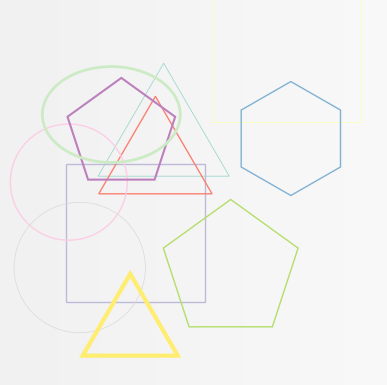[{"shape": "triangle", "thickness": 0.5, "radius": 0.98, "center": [0.422, 0.64]}, {"shape": "square", "thickness": 0.5, "radius": 0.96, "center": [0.74, 0.875]}, {"shape": "square", "thickness": 1, "radius": 0.89, "center": [0.349, 0.395]}, {"shape": "triangle", "thickness": 1, "radius": 0.84, "center": [0.401, 0.581]}, {"shape": "hexagon", "thickness": 1, "radius": 0.74, "center": [0.751, 0.64]}, {"shape": "pentagon", "thickness": 1, "radius": 0.91, "center": [0.595, 0.299]}, {"shape": "circle", "thickness": 1, "radius": 0.75, "center": [0.178, 0.527]}, {"shape": "circle", "thickness": 0.5, "radius": 0.85, "center": [0.206, 0.305]}, {"shape": "pentagon", "thickness": 1.5, "radius": 0.73, "center": [0.313, 0.652]}, {"shape": "oval", "thickness": 2, "radius": 0.89, "center": [0.287, 0.703]}, {"shape": "triangle", "thickness": 3, "radius": 0.71, "center": [0.336, 0.147]}]